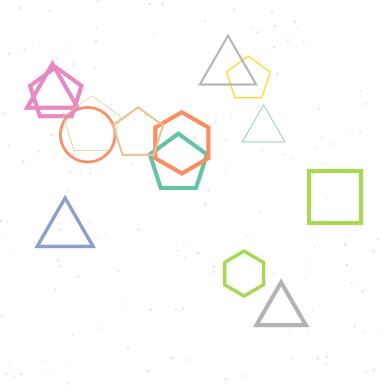[{"shape": "triangle", "thickness": 0.5, "radius": 0.32, "center": [0.685, 0.663]}, {"shape": "pentagon", "thickness": 3, "radius": 0.39, "center": [0.463, 0.575]}, {"shape": "hexagon", "thickness": 3, "radius": 0.4, "center": [0.472, 0.629]}, {"shape": "circle", "thickness": 2, "radius": 0.35, "center": [0.228, 0.65]}, {"shape": "triangle", "thickness": 2.5, "radius": 0.42, "center": [0.169, 0.402]}, {"shape": "triangle", "thickness": 3, "radius": 0.38, "center": [0.136, 0.758]}, {"shape": "pentagon", "thickness": 3, "radius": 0.35, "center": [0.145, 0.755]}, {"shape": "square", "thickness": 3, "radius": 0.33, "center": [0.87, 0.489]}, {"shape": "hexagon", "thickness": 2.5, "radius": 0.29, "center": [0.634, 0.289]}, {"shape": "pentagon", "thickness": 1, "radius": 0.3, "center": [0.645, 0.795]}, {"shape": "pentagon", "thickness": 0.5, "radius": 0.39, "center": [0.239, 0.673]}, {"shape": "pentagon", "thickness": 1.5, "radius": 0.34, "center": [0.359, 0.653]}, {"shape": "triangle", "thickness": 1.5, "radius": 0.42, "center": [0.592, 0.823]}, {"shape": "triangle", "thickness": 3, "radius": 0.37, "center": [0.73, 0.193]}]